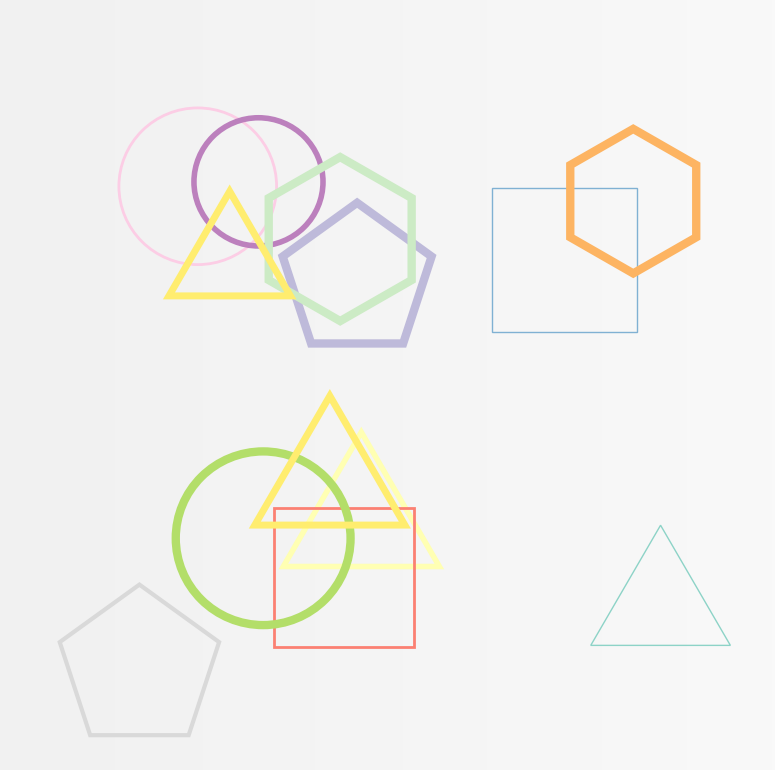[{"shape": "triangle", "thickness": 0.5, "radius": 0.52, "center": [0.852, 0.214]}, {"shape": "triangle", "thickness": 2, "radius": 0.58, "center": [0.466, 0.322]}, {"shape": "pentagon", "thickness": 3, "radius": 0.51, "center": [0.461, 0.636]}, {"shape": "square", "thickness": 1, "radius": 0.45, "center": [0.444, 0.25]}, {"shape": "square", "thickness": 0.5, "radius": 0.47, "center": [0.729, 0.662]}, {"shape": "hexagon", "thickness": 3, "radius": 0.47, "center": [0.817, 0.739]}, {"shape": "circle", "thickness": 3, "radius": 0.56, "center": [0.34, 0.301]}, {"shape": "circle", "thickness": 1, "radius": 0.51, "center": [0.255, 0.758]}, {"shape": "pentagon", "thickness": 1.5, "radius": 0.54, "center": [0.18, 0.133]}, {"shape": "circle", "thickness": 2, "radius": 0.42, "center": [0.334, 0.764]}, {"shape": "hexagon", "thickness": 3, "radius": 0.53, "center": [0.439, 0.69]}, {"shape": "triangle", "thickness": 2.5, "radius": 0.45, "center": [0.296, 0.661]}, {"shape": "triangle", "thickness": 2.5, "radius": 0.56, "center": [0.426, 0.374]}]